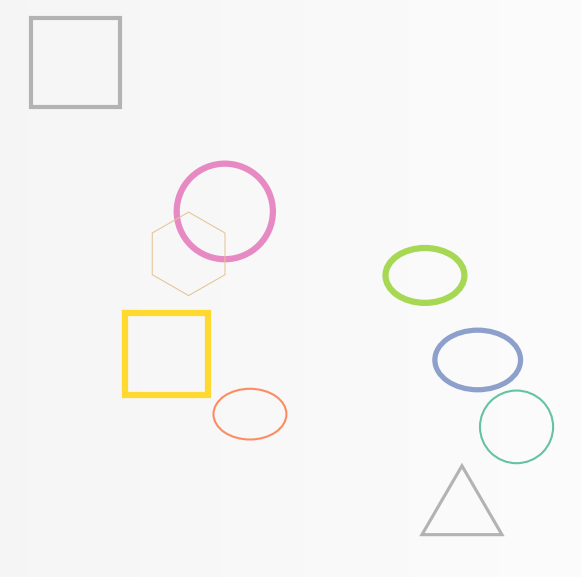[{"shape": "circle", "thickness": 1, "radius": 0.31, "center": [0.889, 0.26]}, {"shape": "oval", "thickness": 1, "radius": 0.31, "center": [0.43, 0.282]}, {"shape": "oval", "thickness": 2.5, "radius": 0.37, "center": [0.822, 0.376]}, {"shape": "circle", "thickness": 3, "radius": 0.41, "center": [0.387, 0.633]}, {"shape": "oval", "thickness": 3, "radius": 0.34, "center": [0.731, 0.522]}, {"shape": "square", "thickness": 3, "radius": 0.36, "center": [0.286, 0.386]}, {"shape": "hexagon", "thickness": 0.5, "radius": 0.36, "center": [0.325, 0.56]}, {"shape": "triangle", "thickness": 1.5, "radius": 0.4, "center": [0.795, 0.113]}, {"shape": "square", "thickness": 2, "radius": 0.38, "center": [0.129, 0.891]}]